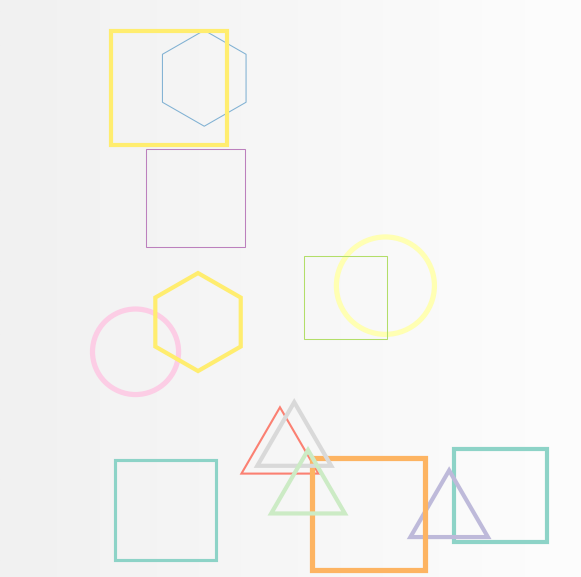[{"shape": "square", "thickness": 1.5, "radius": 0.43, "center": [0.285, 0.116]}, {"shape": "square", "thickness": 2, "radius": 0.4, "center": [0.861, 0.141]}, {"shape": "circle", "thickness": 2.5, "radius": 0.42, "center": [0.663, 0.504]}, {"shape": "triangle", "thickness": 2, "radius": 0.38, "center": [0.773, 0.108]}, {"shape": "triangle", "thickness": 1, "radius": 0.38, "center": [0.482, 0.217]}, {"shape": "hexagon", "thickness": 0.5, "radius": 0.42, "center": [0.351, 0.864]}, {"shape": "square", "thickness": 2.5, "radius": 0.48, "center": [0.634, 0.109]}, {"shape": "square", "thickness": 0.5, "radius": 0.36, "center": [0.594, 0.484]}, {"shape": "circle", "thickness": 2.5, "radius": 0.37, "center": [0.233, 0.39]}, {"shape": "triangle", "thickness": 2, "radius": 0.37, "center": [0.506, 0.229]}, {"shape": "square", "thickness": 0.5, "radius": 0.43, "center": [0.337, 0.657]}, {"shape": "triangle", "thickness": 2, "radius": 0.37, "center": [0.53, 0.147]}, {"shape": "square", "thickness": 2, "radius": 0.5, "center": [0.291, 0.847]}, {"shape": "hexagon", "thickness": 2, "radius": 0.42, "center": [0.341, 0.441]}]